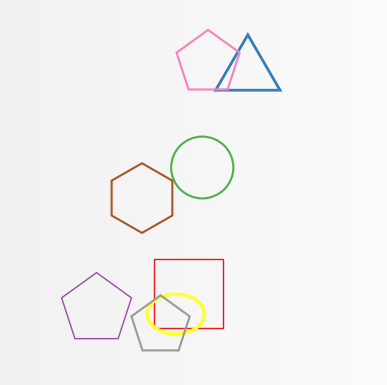[{"shape": "square", "thickness": 1, "radius": 0.45, "center": [0.486, 0.238]}, {"shape": "triangle", "thickness": 2, "radius": 0.48, "center": [0.64, 0.814]}, {"shape": "circle", "thickness": 1.5, "radius": 0.4, "center": [0.522, 0.565]}, {"shape": "pentagon", "thickness": 1, "radius": 0.47, "center": [0.249, 0.197]}, {"shape": "oval", "thickness": 2.5, "radius": 0.37, "center": [0.454, 0.184]}, {"shape": "hexagon", "thickness": 1.5, "radius": 0.45, "center": [0.366, 0.486]}, {"shape": "pentagon", "thickness": 1.5, "radius": 0.43, "center": [0.537, 0.837]}, {"shape": "pentagon", "thickness": 1.5, "radius": 0.4, "center": [0.414, 0.154]}]